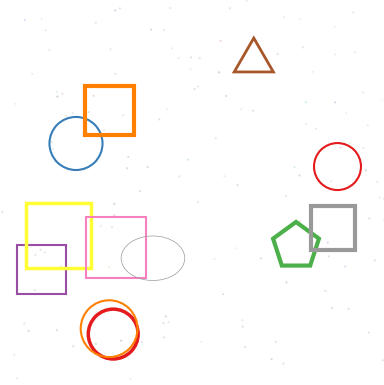[{"shape": "circle", "thickness": 2.5, "radius": 0.32, "center": [0.294, 0.132]}, {"shape": "circle", "thickness": 1.5, "radius": 0.31, "center": [0.877, 0.567]}, {"shape": "circle", "thickness": 1.5, "radius": 0.34, "center": [0.197, 0.627]}, {"shape": "pentagon", "thickness": 3, "radius": 0.31, "center": [0.769, 0.361]}, {"shape": "square", "thickness": 1.5, "radius": 0.32, "center": [0.108, 0.299]}, {"shape": "square", "thickness": 3, "radius": 0.32, "center": [0.283, 0.714]}, {"shape": "circle", "thickness": 1.5, "radius": 0.37, "center": [0.283, 0.146]}, {"shape": "square", "thickness": 2.5, "radius": 0.42, "center": [0.152, 0.389]}, {"shape": "triangle", "thickness": 2, "radius": 0.29, "center": [0.659, 0.842]}, {"shape": "square", "thickness": 1.5, "radius": 0.39, "center": [0.302, 0.357]}, {"shape": "square", "thickness": 3, "radius": 0.29, "center": [0.864, 0.408]}, {"shape": "oval", "thickness": 0.5, "radius": 0.41, "center": [0.397, 0.329]}]